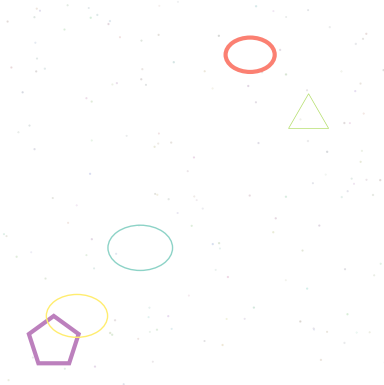[{"shape": "oval", "thickness": 1, "radius": 0.42, "center": [0.364, 0.356]}, {"shape": "oval", "thickness": 3, "radius": 0.32, "center": [0.65, 0.858]}, {"shape": "triangle", "thickness": 0.5, "radius": 0.3, "center": [0.802, 0.696]}, {"shape": "pentagon", "thickness": 3, "radius": 0.34, "center": [0.14, 0.111]}, {"shape": "oval", "thickness": 1, "radius": 0.4, "center": [0.2, 0.18]}]